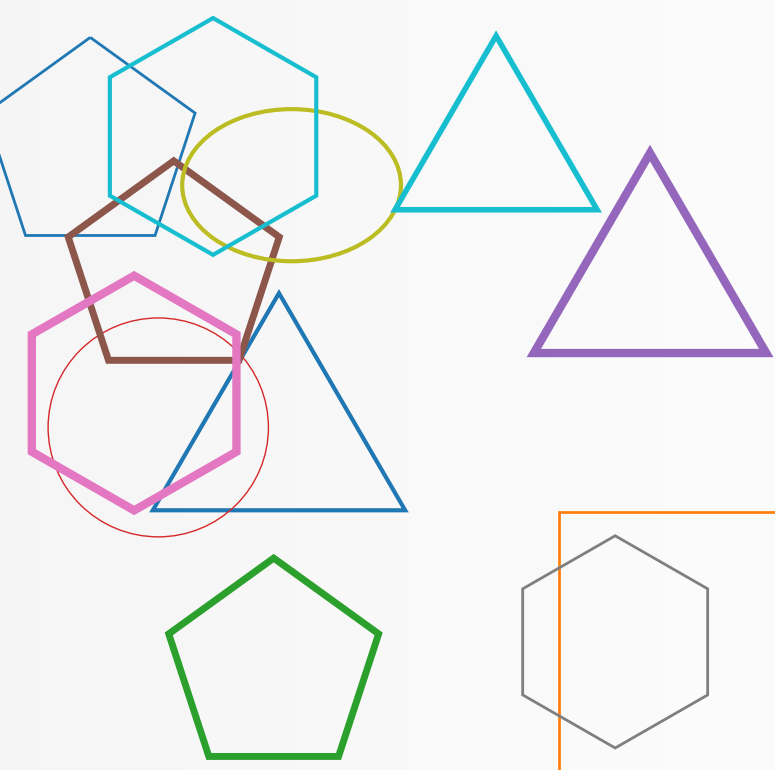[{"shape": "triangle", "thickness": 1.5, "radius": 0.94, "center": [0.36, 0.431]}, {"shape": "pentagon", "thickness": 1, "radius": 0.71, "center": [0.116, 0.809]}, {"shape": "square", "thickness": 1, "radius": 0.84, "center": [0.889, 0.167]}, {"shape": "pentagon", "thickness": 2.5, "radius": 0.71, "center": [0.353, 0.133]}, {"shape": "circle", "thickness": 0.5, "radius": 0.71, "center": [0.204, 0.445]}, {"shape": "triangle", "thickness": 3, "radius": 0.87, "center": [0.839, 0.628]}, {"shape": "pentagon", "thickness": 2.5, "radius": 0.72, "center": [0.224, 0.648]}, {"shape": "hexagon", "thickness": 3, "radius": 0.76, "center": [0.173, 0.49]}, {"shape": "hexagon", "thickness": 1, "radius": 0.69, "center": [0.794, 0.166]}, {"shape": "oval", "thickness": 1.5, "radius": 0.71, "center": [0.376, 0.759]}, {"shape": "hexagon", "thickness": 1.5, "radius": 0.77, "center": [0.275, 0.823]}, {"shape": "triangle", "thickness": 2, "radius": 0.75, "center": [0.64, 0.803]}]